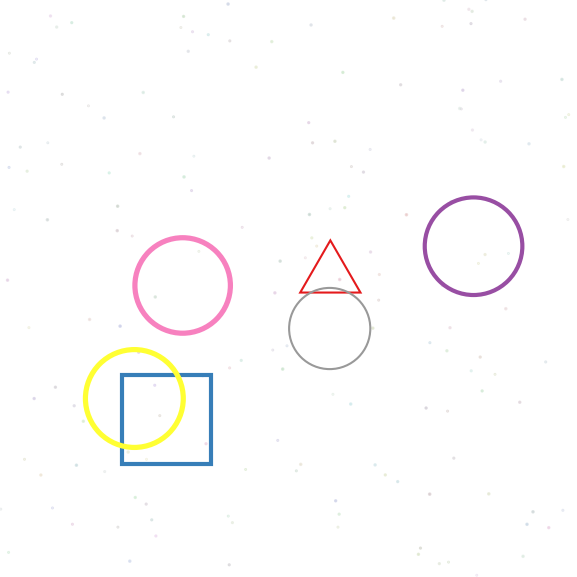[{"shape": "triangle", "thickness": 1, "radius": 0.3, "center": [0.572, 0.523]}, {"shape": "square", "thickness": 2, "radius": 0.39, "center": [0.288, 0.273]}, {"shape": "circle", "thickness": 2, "radius": 0.42, "center": [0.82, 0.573]}, {"shape": "circle", "thickness": 2.5, "radius": 0.42, "center": [0.233, 0.309]}, {"shape": "circle", "thickness": 2.5, "radius": 0.41, "center": [0.316, 0.505]}, {"shape": "circle", "thickness": 1, "radius": 0.35, "center": [0.571, 0.43]}]